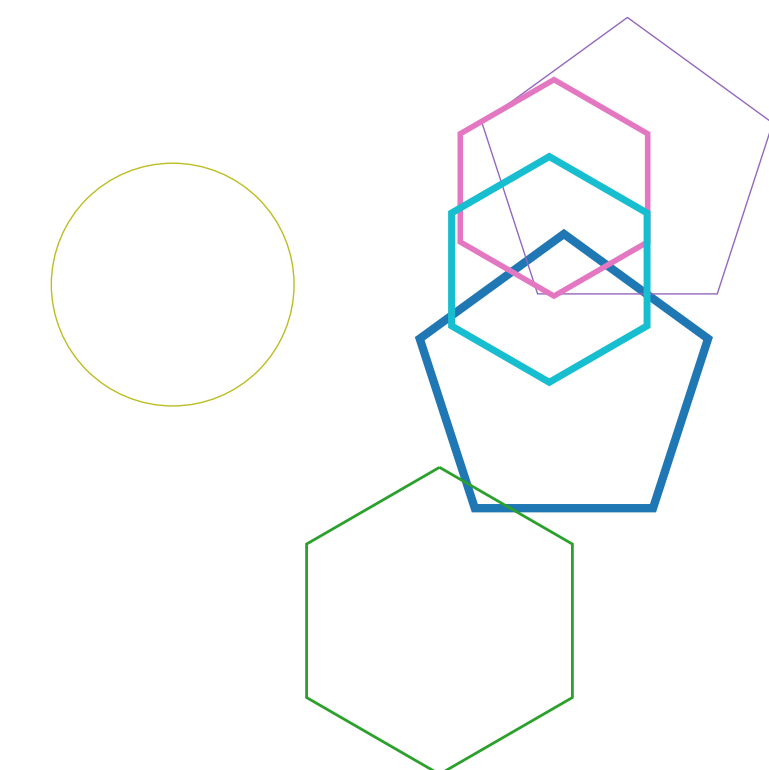[{"shape": "pentagon", "thickness": 3, "radius": 0.98, "center": [0.732, 0.499]}, {"shape": "hexagon", "thickness": 1, "radius": 1.0, "center": [0.571, 0.194]}, {"shape": "pentagon", "thickness": 0.5, "radius": 0.99, "center": [0.815, 0.779]}, {"shape": "hexagon", "thickness": 2, "radius": 0.7, "center": [0.719, 0.756]}, {"shape": "circle", "thickness": 0.5, "radius": 0.79, "center": [0.224, 0.63]}, {"shape": "hexagon", "thickness": 2.5, "radius": 0.73, "center": [0.713, 0.65]}]